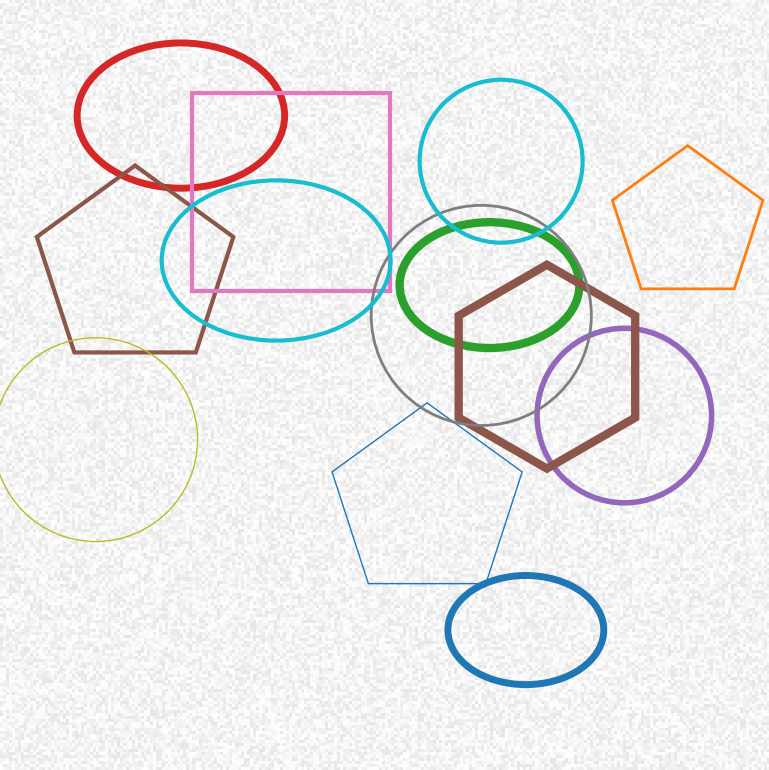[{"shape": "oval", "thickness": 2.5, "radius": 0.51, "center": [0.683, 0.182]}, {"shape": "pentagon", "thickness": 0.5, "radius": 0.65, "center": [0.555, 0.347]}, {"shape": "pentagon", "thickness": 1, "radius": 0.51, "center": [0.893, 0.708]}, {"shape": "oval", "thickness": 3, "radius": 0.58, "center": [0.636, 0.63]}, {"shape": "oval", "thickness": 2.5, "radius": 0.67, "center": [0.235, 0.85]}, {"shape": "circle", "thickness": 2, "radius": 0.57, "center": [0.811, 0.46]}, {"shape": "pentagon", "thickness": 1.5, "radius": 0.67, "center": [0.175, 0.651]}, {"shape": "hexagon", "thickness": 3, "radius": 0.66, "center": [0.71, 0.524]}, {"shape": "square", "thickness": 1.5, "radius": 0.64, "center": [0.378, 0.751]}, {"shape": "circle", "thickness": 1, "radius": 0.71, "center": [0.625, 0.59]}, {"shape": "circle", "thickness": 0.5, "radius": 0.66, "center": [0.124, 0.429]}, {"shape": "oval", "thickness": 1.5, "radius": 0.74, "center": [0.359, 0.662]}, {"shape": "circle", "thickness": 1.5, "radius": 0.53, "center": [0.651, 0.791]}]